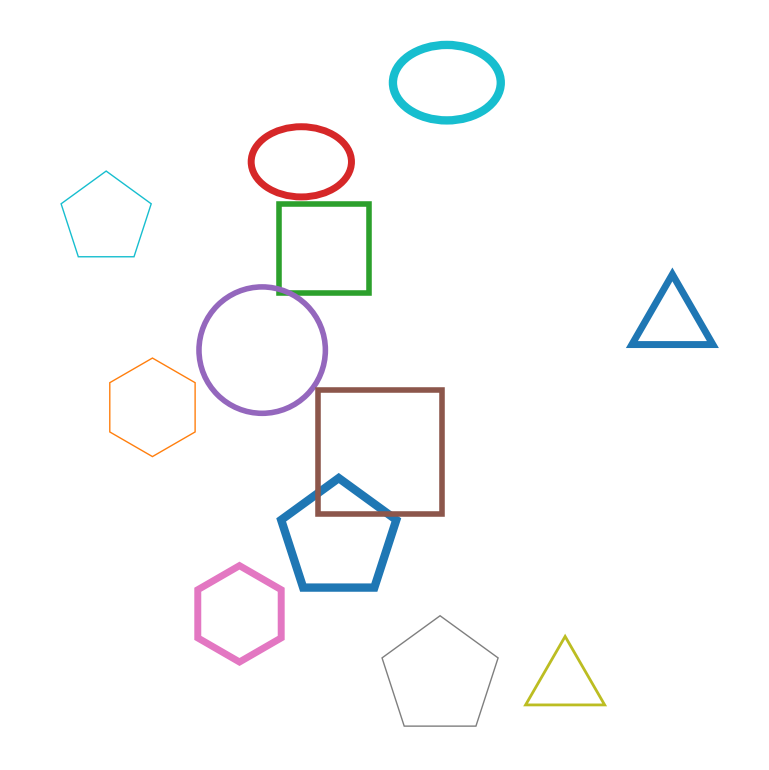[{"shape": "triangle", "thickness": 2.5, "radius": 0.3, "center": [0.873, 0.583]}, {"shape": "pentagon", "thickness": 3, "radius": 0.39, "center": [0.44, 0.301]}, {"shape": "hexagon", "thickness": 0.5, "radius": 0.32, "center": [0.198, 0.471]}, {"shape": "square", "thickness": 2, "radius": 0.29, "center": [0.421, 0.677]}, {"shape": "oval", "thickness": 2.5, "radius": 0.33, "center": [0.391, 0.79]}, {"shape": "circle", "thickness": 2, "radius": 0.41, "center": [0.34, 0.545]}, {"shape": "square", "thickness": 2, "radius": 0.4, "center": [0.494, 0.413]}, {"shape": "hexagon", "thickness": 2.5, "radius": 0.31, "center": [0.311, 0.203]}, {"shape": "pentagon", "thickness": 0.5, "radius": 0.4, "center": [0.572, 0.121]}, {"shape": "triangle", "thickness": 1, "radius": 0.3, "center": [0.734, 0.114]}, {"shape": "pentagon", "thickness": 0.5, "radius": 0.31, "center": [0.138, 0.716]}, {"shape": "oval", "thickness": 3, "radius": 0.35, "center": [0.58, 0.893]}]